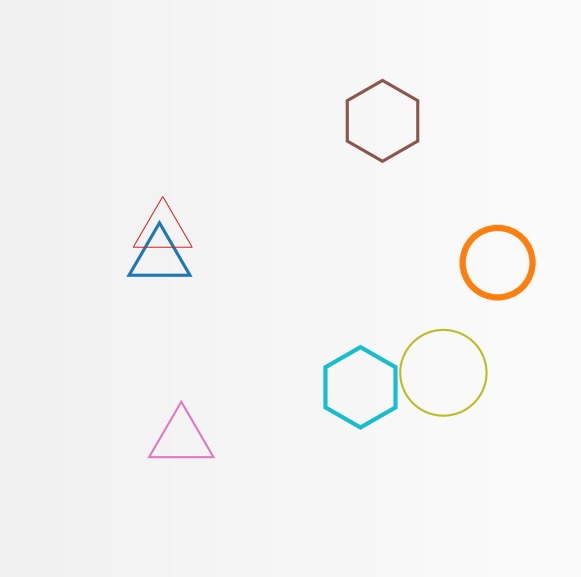[{"shape": "triangle", "thickness": 1.5, "radius": 0.3, "center": [0.274, 0.553]}, {"shape": "circle", "thickness": 3, "radius": 0.3, "center": [0.856, 0.544]}, {"shape": "triangle", "thickness": 0.5, "radius": 0.29, "center": [0.28, 0.6]}, {"shape": "hexagon", "thickness": 1.5, "radius": 0.35, "center": [0.658, 0.79]}, {"shape": "triangle", "thickness": 1, "radius": 0.32, "center": [0.312, 0.24]}, {"shape": "circle", "thickness": 1, "radius": 0.37, "center": [0.763, 0.354]}, {"shape": "hexagon", "thickness": 2, "radius": 0.35, "center": [0.62, 0.328]}]